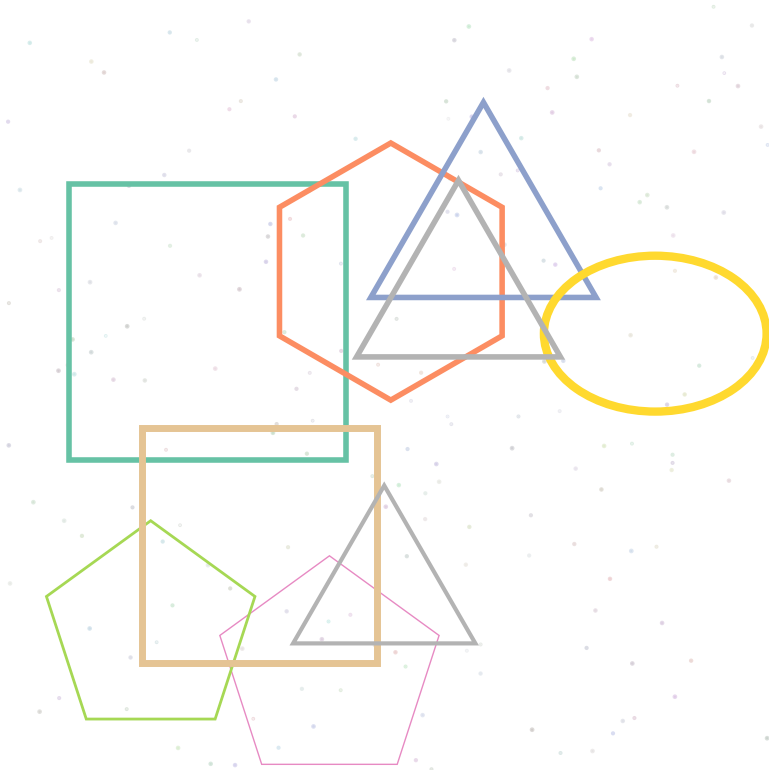[{"shape": "square", "thickness": 2, "radius": 0.9, "center": [0.27, 0.581]}, {"shape": "hexagon", "thickness": 2, "radius": 0.83, "center": [0.508, 0.647]}, {"shape": "triangle", "thickness": 2, "radius": 0.84, "center": [0.628, 0.698]}, {"shape": "pentagon", "thickness": 0.5, "radius": 0.75, "center": [0.428, 0.128]}, {"shape": "pentagon", "thickness": 1, "radius": 0.71, "center": [0.196, 0.181]}, {"shape": "oval", "thickness": 3, "radius": 0.72, "center": [0.851, 0.567]}, {"shape": "square", "thickness": 2.5, "radius": 0.77, "center": [0.337, 0.292]}, {"shape": "triangle", "thickness": 1.5, "radius": 0.68, "center": [0.499, 0.233]}, {"shape": "triangle", "thickness": 2, "radius": 0.76, "center": [0.595, 0.613]}]